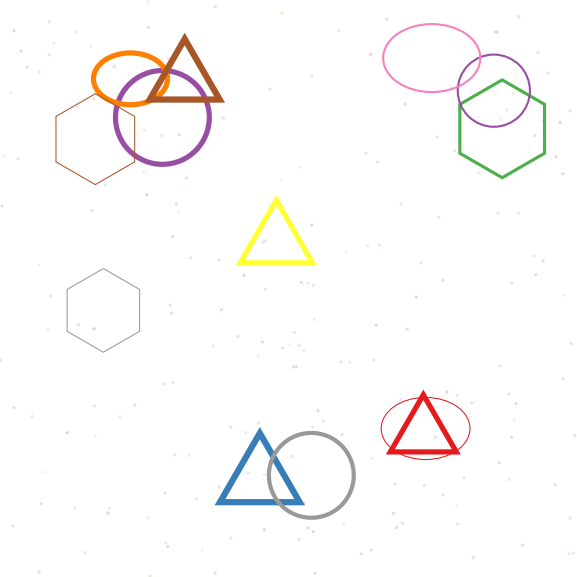[{"shape": "oval", "thickness": 0.5, "radius": 0.38, "center": [0.737, 0.257]}, {"shape": "triangle", "thickness": 2.5, "radius": 0.33, "center": [0.733, 0.25]}, {"shape": "triangle", "thickness": 3, "radius": 0.4, "center": [0.45, 0.169]}, {"shape": "hexagon", "thickness": 1.5, "radius": 0.42, "center": [0.87, 0.776]}, {"shape": "circle", "thickness": 1, "radius": 0.31, "center": [0.855, 0.842]}, {"shape": "circle", "thickness": 2.5, "radius": 0.41, "center": [0.281, 0.796]}, {"shape": "oval", "thickness": 2.5, "radius": 0.32, "center": [0.226, 0.863]}, {"shape": "triangle", "thickness": 2.5, "radius": 0.36, "center": [0.479, 0.58]}, {"shape": "hexagon", "thickness": 0.5, "radius": 0.39, "center": [0.165, 0.758]}, {"shape": "triangle", "thickness": 3, "radius": 0.35, "center": [0.32, 0.862]}, {"shape": "oval", "thickness": 1, "radius": 0.42, "center": [0.748, 0.899]}, {"shape": "circle", "thickness": 2, "radius": 0.37, "center": [0.539, 0.176]}, {"shape": "hexagon", "thickness": 0.5, "radius": 0.36, "center": [0.179, 0.462]}]